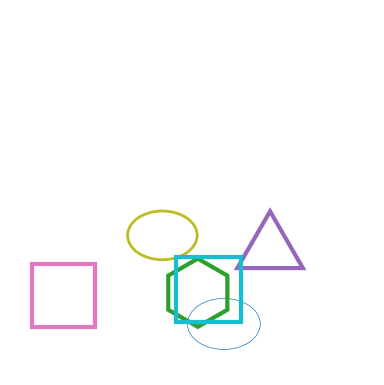[{"shape": "oval", "thickness": 0.5, "radius": 0.47, "center": [0.581, 0.159]}, {"shape": "hexagon", "thickness": 3, "radius": 0.44, "center": [0.514, 0.24]}, {"shape": "triangle", "thickness": 3, "radius": 0.49, "center": [0.702, 0.353]}, {"shape": "square", "thickness": 3, "radius": 0.41, "center": [0.166, 0.232]}, {"shape": "oval", "thickness": 2, "radius": 0.45, "center": [0.422, 0.389]}, {"shape": "square", "thickness": 3, "radius": 0.42, "center": [0.542, 0.248]}]